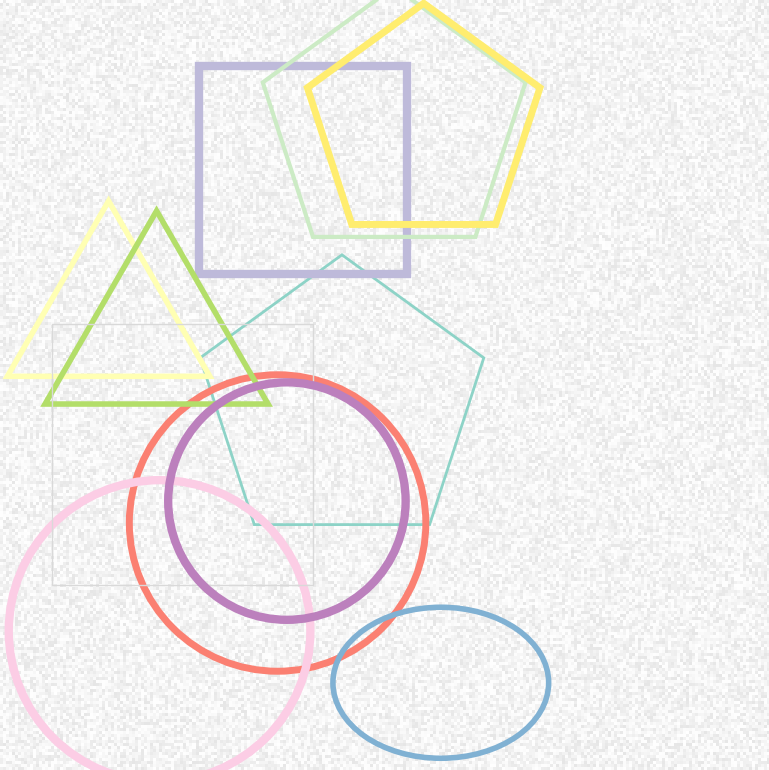[{"shape": "pentagon", "thickness": 1, "radius": 0.97, "center": [0.444, 0.475]}, {"shape": "triangle", "thickness": 2, "radius": 0.76, "center": [0.141, 0.587]}, {"shape": "square", "thickness": 3, "radius": 0.68, "center": [0.394, 0.779]}, {"shape": "circle", "thickness": 2.5, "radius": 0.96, "center": [0.36, 0.321]}, {"shape": "oval", "thickness": 2, "radius": 0.7, "center": [0.572, 0.113]}, {"shape": "triangle", "thickness": 2, "radius": 0.84, "center": [0.203, 0.559]}, {"shape": "circle", "thickness": 3, "radius": 0.98, "center": [0.207, 0.181]}, {"shape": "square", "thickness": 0.5, "radius": 0.85, "center": [0.237, 0.409]}, {"shape": "circle", "thickness": 3, "radius": 0.77, "center": [0.373, 0.349]}, {"shape": "pentagon", "thickness": 1.5, "radius": 0.9, "center": [0.512, 0.838]}, {"shape": "pentagon", "thickness": 2.5, "radius": 0.79, "center": [0.55, 0.837]}]